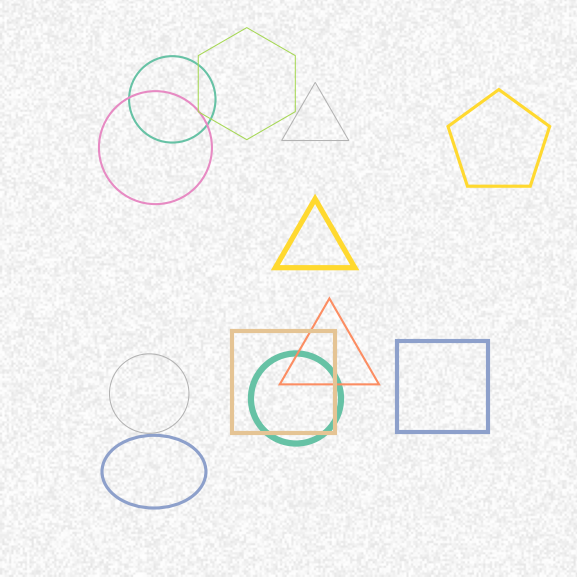[{"shape": "circle", "thickness": 3, "radius": 0.39, "center": [0.513, 0.309]}, {"shape": "circle", "thickness": 1, "radius": 0.37, "center": [0.298, 0.827]}, {"shape": "triangle", "thickness": 1, "radius": 0.5, "center": [0.57, 0.383]}, {"shape": "oval", "thickness": 1.5, "radius": 0.45, "center": [0.267, 0.182]}, {"shape": "square", "thickness": 2, "radius": 0.39, "center": [0.766, 0.329]}, {"shape": "circle", "thickness": 1, "radius": 0.49, "center": [0.269, 0.743]}, {"shape": "hexagon", "thickness": 0.5, "radius": 0.49, "center": [0.427, 0.854]}, {"shape": "triangle", "thickness": 2.5, "radius": 0.4, "center": [0.546, 0.575]}, {"shape": "pentagon", "thickness": 1.5, "radius": 0.46, "center": [0.864, 0.752]}, {"shape": "square", "thickness": 2, "radius": 0.44, "center": [0.491, 0.338]}, {"shape": "circle", "thickness": 0.5, "radius": 0.34, "center": [0.258, 0.318]}, {"shape": "triangle", "thickness": 0.5, "radius": 0.34, "center": [0.546, 0.789]}]